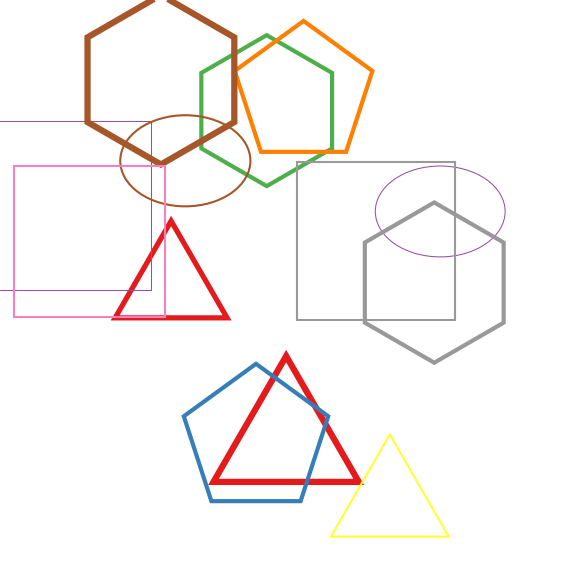[{"shape": "triangle", "thickness": 3, "radius": 0.73, "center": [0.495, 0.237]}, {"shape": "triangle", "thickness": 2.5, "radius": 0.56, "center": [0.296, 0.505]}, {"shape": "pentagon", "thickness": 2, "radius": 0.66, "center": [0.443, 0.238]}, {"shape": "hexagon", "thickness": 2, "radius": 0.65, "center": [0.462, 0.808]}, {"shape": "square", "thickness": 0.5, "radius": 0.73, "center": [0.116, 0.643]}, {"shape": "oval", "thickness": 0.5, "radius": 0.56, "center": [0.762, 0.633]}, {"shape": "pentagon", "thickness": 2, "radius": 0.63, "center": [0.526, 0.838]}, {"shape": "triangle", "thickness": 1, "radius": 0.59, "center": [0.675, 0.129]}, {"shape": "hexagon", "thickness": 3, "radius": 0.73, "center": [0.279, 0.861]}, {"shape": "oval", "thickness": 1, "radius": 0.56, "center": [0.321, 0.721]}, {"shape": "square", "thickness": 1, "radius": 0.65, "center": [0.156, 0.58]}, {"shape": "hexagon", "thickness": 2, "radius": 0.69, "center": [0.752, 0.51]}, {"shape": "square", "thickness": 1, "radius": 0.68, "center": [0.651, 0.582]}]